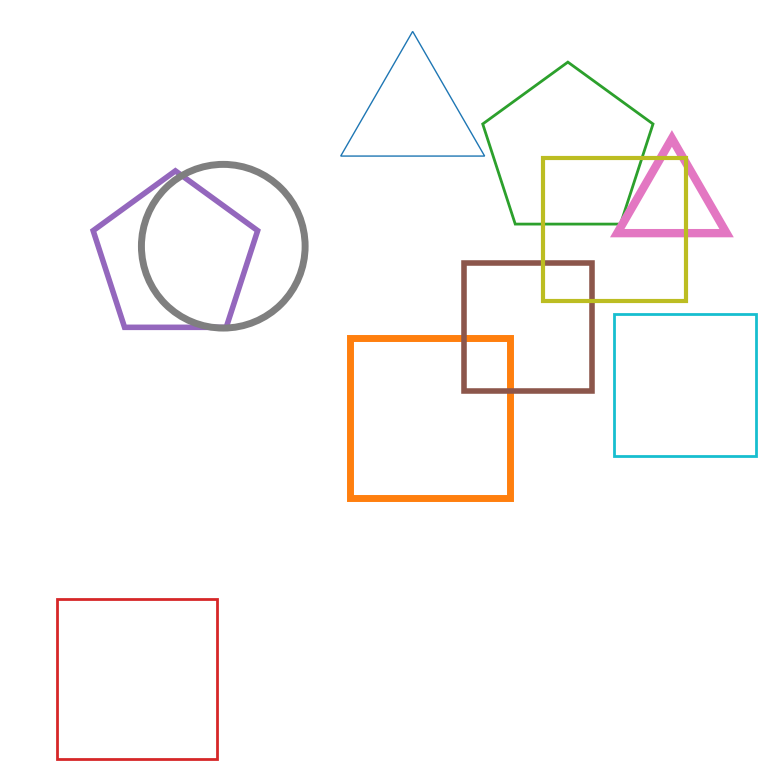[{"shape": "triangle", "thickness": 0.5, "radius": 0.54, "center": [0.536, 0.851]}, {"shape": "square", "thickness": 2.5, "radius": 0.52, "center": [0.558, 0.457]}, {"shape": "pentagon", "thickness": 1, "radius": 0.58, "center": [0.737, 0.803]}, {"shape": "square", "thickness": 1, "radius": 0.52, "center": [0.178, 0.118]}, {"shape": "pentagon", "thickness": 2, "radius": 0.56, "center": [0.228, 0.666]}, {"shape": "square", "thickness": 2, "radius": 0.42, "center": [0.686, 0.575]}, {"shape": "triangle", "thickness": 3, "radius": 0.41, "center": [0.873, 0.738]}, {"shape": "circle", "thickness": 2.5, "radius": 0.53, "center": [0.29, 0.68]}, {"shape": "square", "thickness": 1.5, "radius": 0.46, "center": [0.798, 0.702]}, {"shape": "square", "thickness": 1, "radius": 0.46, "center": [0.889, 0.5]}]